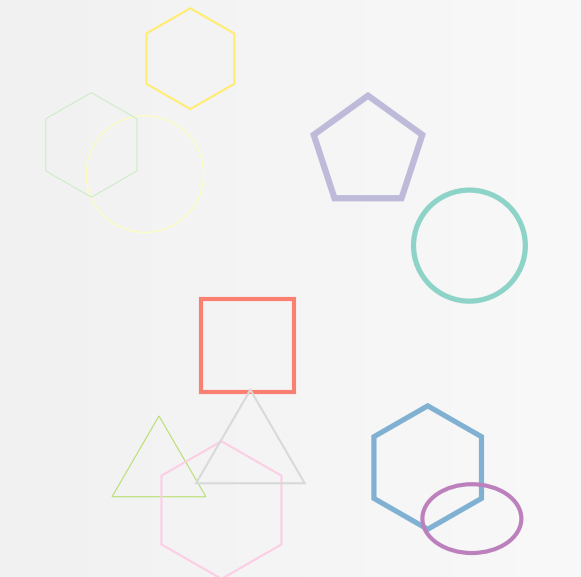[{"shape": "circle", "thickness": 2.5, "radius": 0.48, "center": [0.808, 0.574]}, {"shape": "circle", "thickness": 0.5, "radius": 0.5, "center": [0.249, 0.698]}, {"shape": "pentagon", "thickness": 3, "radius": 0.49, "center": [0.633, 0.735]}, {"shape": "square", "thickness": 2, "radius": 0.4, "center": [0.426, 0.4]}, {"shape": "hexagon", "thickness": 2.5, "radius": 0.53, "center": [0.736, 0.19]}, {"shape": "triangle", "thickness": 0.5, "radius": 0.47, "center": [0.274, 0.186]}, {"shape": "hexagon", "thickness": 1, "radius": 0.6, "center": [0.381, 0.116]}, {"shape": "triangle", "thickness": 1, "radius": 0.54, "center": [0.431, 0.216]}, {"shape": "oval", "thickness": 2, "radius": 0.43, "center": [0.812, 0.101]}, {"shape": "hexagon", "thickness": 0.5, "radius": 0.45, "center": [0.157, 0.748]}, {"shape": "hexagon", "thickness": 1, "radius": 0.44, "center": [0.327, 0.898]}]